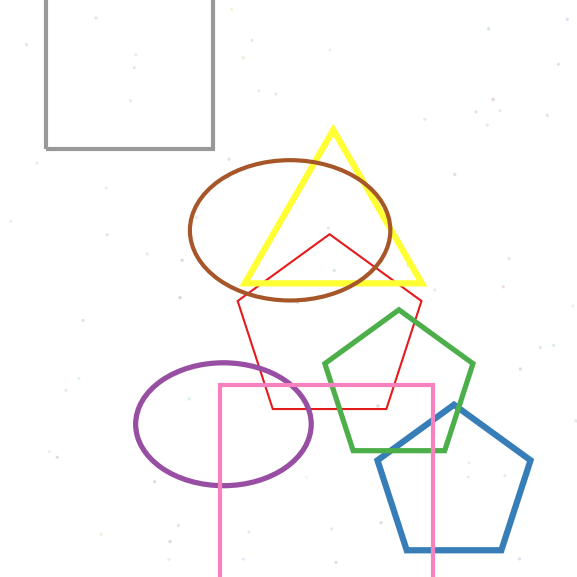[{"shape": "pentagon", "thickness": 1, "radius": 0.84, "center": [0.571, 0.426]}, {"shape": "pentagon", "thickness": 3, "radius": 0.7, "center": [0.786, 0.159]}, {"shape": "pentagon", "thickness": 2.5, "radius": 0.67, "center": [0.691, 0.328]}, {"shape": "oval", "thickness": 2.5, "radius": 0.76, "center": [0.387, 0.265]}, {"shape": "triangle", "thickness": 3, "radius": 0.89, "center": [0.577, 0.597]}, {"shape": "oval", "thickness": 2, "radius": 0.87, "center": [0.502, 0.6]}, {"shape": "square", "thickness": 2, "radius": 0.92, "center": [0.566, 0.149]}, {"shape": "square", "thickness": 2, "radius": 0.72, "center": [0.224, 0.885]}]